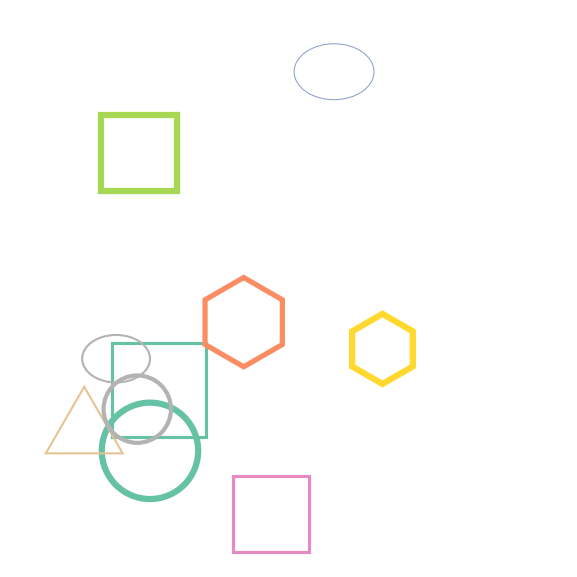[{"shape": "square", "thickness": 1.5, "radius": 0.41, "center": [0.275, 0.323]}, {"shape": "circle", "thickness": 3, "radius": 0.42, "center": [0.26, 0.218]}, {"shape": "hexagon", "thickness": 2.5, "radius": 0.39, "center": [0.422, 0.441]}, {"shape": "oval", "thickness": 0.5, "radius": 0.35, "center": [0.578, 0.875]}, {"shape": "square", "thickness": 1.5, "radius": 0.33, "center": [0.47, 0.109]}, {"shape": "square", "thickness": 3, "radius": 0.33, "center": [0.241, 0.735]}, {"shape": "hexagon", "thickness": 3, "radius": 0.3, "center": [0.662, 0.395]}, {"shape": "triangle", "thickness": 1, "radius": 0.38, "center": [0.146, 0.253]}, {"shape": "oval", "thickness": 1, "radius": 0.29, "center": [0.201, 0.378]}, {"shape": "circle", "thickness": 2, "radius": 0.29, "center": [0.238, 0.291]}]